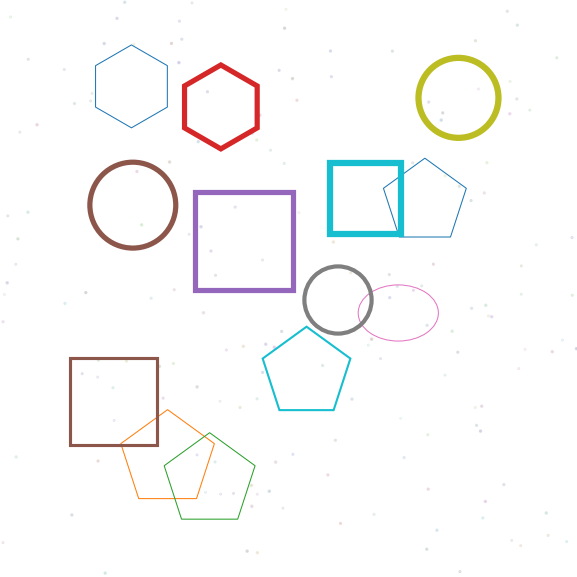[{"shape": "hexagon", "thickness": 0.5, "radius": 0.36, "center": [0.228, 0.85]}, {"shape": "pentagon", "thickness": 0.5, "radius": 0.38, "center": [0.736, 0.65]}, {"shape": "pentagon", "thickness": 0.5, "radius": 0.43, "center": [0.29, 0.205]}, {"shape": "pentagon", "thickness": 0.5, "radius": 0.41, "center": [0.363, 0.167]}, {"shape": "hexagon", "thickness": 2.5, "radius": 0.36, "center": [0.382, 0.814]}, {"shape": "square", "thickness": 2.5, "radius": 0.42, "center": [0.422, 0.582]}, {"shape": "square", "thickness": 1.5, "radius": 0.38, "center": [0.197, 0.304]}, {"shape": "circle", "thickness": 2.5, "radius": 0.37, "center": [0.23, 0.644]}, {"shape": "oval", "thickness": 0.5, "radius": 0.35, "center": [0.69, 0.457]}, {"shape": "circle", "thickness": 2, "radius": 0.29, "center": [0.585, 0.48]}, {"shape": "circle", "thickness": 3, "radius": 0.35, "center": [0.794, 0.83]}, {"shape": "pentagon", "thickness": 1, "radius": 0.4, "center": [0.531, 0.354]}, {"shape": "square", "thickness": 3, "radius": 0.31, "center": [0.633, 0.656]}]